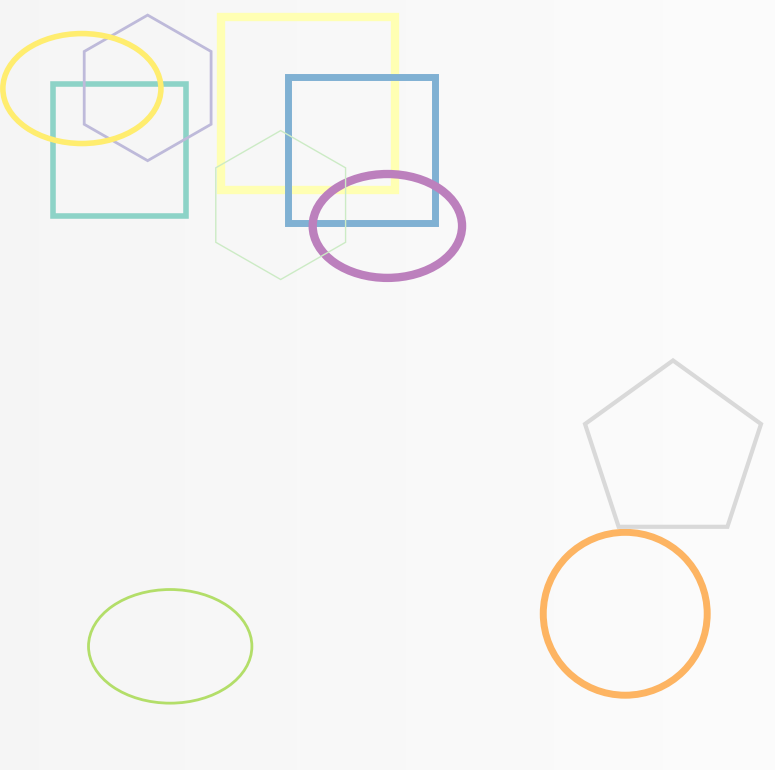[{"shape": "square", "thickness": 2, "radius": 0.43, "center": [0.155, 0.805]}, {"shape": "square", "thickness": 3, "radius": 0.56, "center": [0.398, 0.866]}, {"shape": "hexagon", "thickness": 1, "radius": 0.47, "center": [0.191, 0.886]}, {"shape": "square", "thickness": 2.5, "radius": 0.47, "center": [0.467, 0.805]}, {"shape": "circle", "thickness": 2.5, "radius": 0.53, "center": [0.807, 0.203]}, {"shape": "oval", "thickness": 1, "radius": 0.53, "center": [0.22, 0.161]}, {"shape": "pentagon", "thickness": 1.5, "radius": 0.6, "center": [0.868, 0.412]}, {"shape": "oval", "thickness": 3, "radius": 0.48, "center": [0.5, 0.707]}, {"shape": "hexagon", "thickness": 0.5, "radius": 0.48, "center": [0.362, 0.734]}, {"shape": "oval", "thickness": 2, "radius": 0.51, "center": [0.106, 0.885]}]